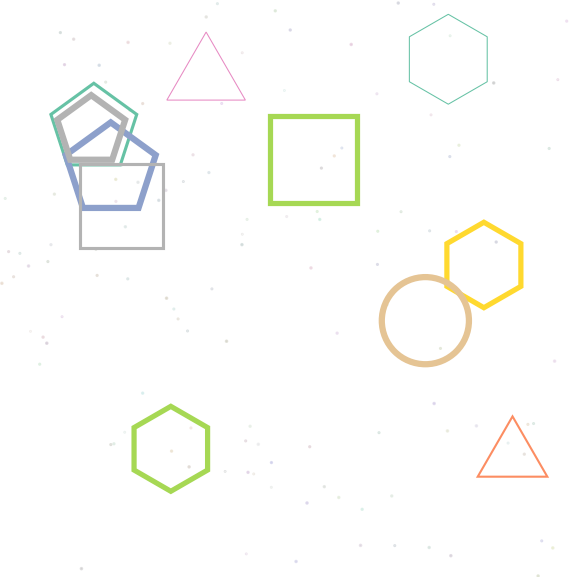[{"shape": "hexagon", "thickness": 0.5, "radius": 0.39, "center": [0.776, 0.897]}, {"shape": "pentagon", "thickness": 1.5, "radius": 0.39, "center": [0.162, 0.777]}, {"shape": "triangle", "thickness": 1, "radius": 0.35, "center": [0.887, 0.208]}, {"shape": "pentagon", "thickness": 3, "radius": 0.41, "center": [0.192, 0.705]}, {"shape": "triangle", "thickness": 0.5, "radius": 0.39, "center": [0.357, 0.865]}, {"shape": "hexagon", "thickness": 2.5, "radius": 0.37, "center": [0.296, 0.222]}, {"shape": "square", "thickness": 2.5, "radius": 0.38, "center": [0.543, 0.723]}, {"shape": "hexagon", "thickness": 2.5, "radius": 0.37, "center": [0.838, 0.54]}, {"shape": "circle", "thickness": 3, "radius": 0.38, "center": [0.737, 0.444]}, {"shape": "pentagon", "thickness": 3, "radius": 0.31, "center": [0.158, 0.773]}, {"shape": "square", "thickness": 1.5, "radius": 0.36, "center": [0.211, 0.643]}]